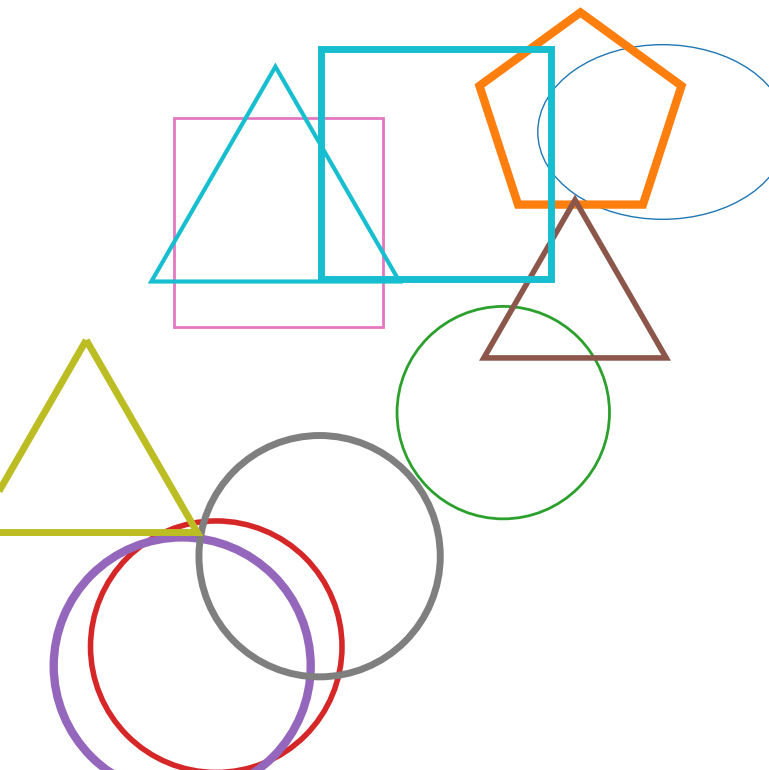[{"shape": "oval", "thickness": 0.5, "radius": 0.81, "center": [0.86, 0.829]}, {"shape": "pentagon", "thickness": 3, "radius": 0.69, "center": [0.754, 0.846]}, {"shape": "circle", "thickness": 1, "radius": 0.69, "center": [0.654, 0.464]}, {"shape": "circle", "thickness": 2, "radius": 0.82, "center": [0.281, 0.16]}, {"shape": "circle", "thickness": 3, "radius": 0.83, "center": [0.237, 0.135]}, {"shape": "triangle", "thickness": 2, "radius": 0.68, "center": [0.747, 0.604]}, {"shape": "square", "thickness": 1, "radius": 0.68, "center": [0.362, 0.711]}, {"shape": "circle", "thickness": 2.5, "radius": 0.78, "center": [0.415, 0.278]}, {"shape": "triangle", "thickness": 2.5, "radius": 0.83, "center": [0.112, 0.392]}, {"shape": "triangle", "thickness": 1.5, "radius": 0.93, "center": [0.358, 0.727]}, {"shape": "square", "thickness": 2.5, "radius": 0.75, "center": [0.566, 0.787]}]